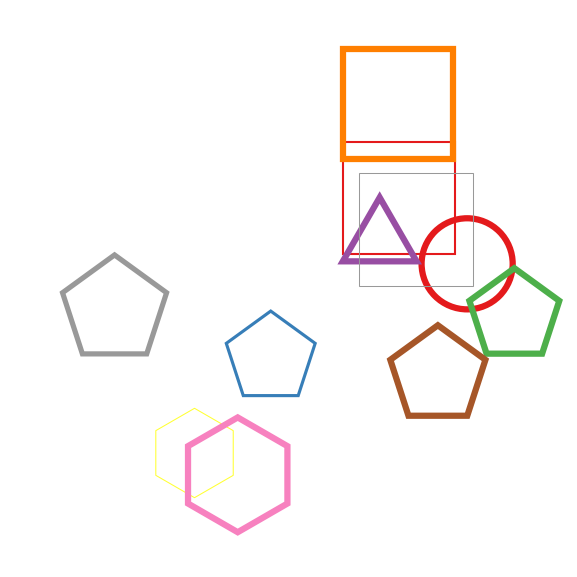[{"shape": "square", "thickness": 1, "radius": 0.48, "center": [0.69, 0.657]}, {"shape": "circle", "thickness": 3, "radius": 0.39, "center": [0.809, 0.542]}, {"shape": "pentagon", "thickness": 1.5, "radius": 0.4, "center": [0.469, 0.38]}, {"shape": "pentagon", "thickness": 3, "radius": 0.41, "center": [0.891, 0.453]}, {"shape": "triangle", "thickness": 3, "radius": 0.37, "center": [0.657, 0.583]}, {"shape": "square", "thickness": 3, "radius": 0.48, "center": [0.69, 0.818]}, {"shape": "hexagon", "thickness": 0.5, "radius": 0.39, "center": [0.337, 0.215]}, {"shape": "pentagon", "thickness": 3, "radius": 0.43, "center": [0.758, 0.349]}, {"shape": "hexagon", "thickness": 3, "radius": 0.5, "center": [0.412, 0.177]}, {"shape": "square", "thickness": 0.5, "radius": 0.49, "center": [0.72, 0.602]}, {"shape": "pentagon", "thickness": 2.5, "radius": 0.47, "center": [0.198, 0.463]}]